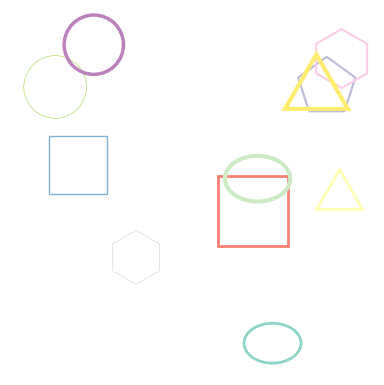[{"shape": "oval", "thickness": 2, "radius": 0.37, "center": [0.708, 0.109]}, {"shape": "triangle", "thickness": 2, "radius": 0.34, "center": [0.882, 0.491]}, {"shape": "pentagon", "thickness": 1.5, "radius": 0.39, "center": [0.849, 0.774]}, {"shape": "square", "thickness": 2, "radius": 0.45, "center": [0.657, 0.452]}, {"shape": "square", "thickness": 1, "radius": 0.38, "center": [0.202, 0.571]}, {"shape": "circle", "thickness": 0.5, "radius": 0.41, "center": [0.143, 0.774]}, {"shape": "hexagon", "thickness": 1.5, "radius": 0.38, "center": [0.887, 0.848]}, {"shape": "hexagon", "thickness": 0.5, "radius": 0.35, "center": [0.353, 0.332]}, {"shape": "circle", "thickness": 2.5, "radius": 0.39, "center": [0.244, 0.884]}, {"shape": "oval", "thickness": 3, "radius": 0.42, "center": [0.669, 0.536]}, {"shape": "triangle", "thickness": 3, "radius": 0.47, "center": [0.822, 0.764]}]